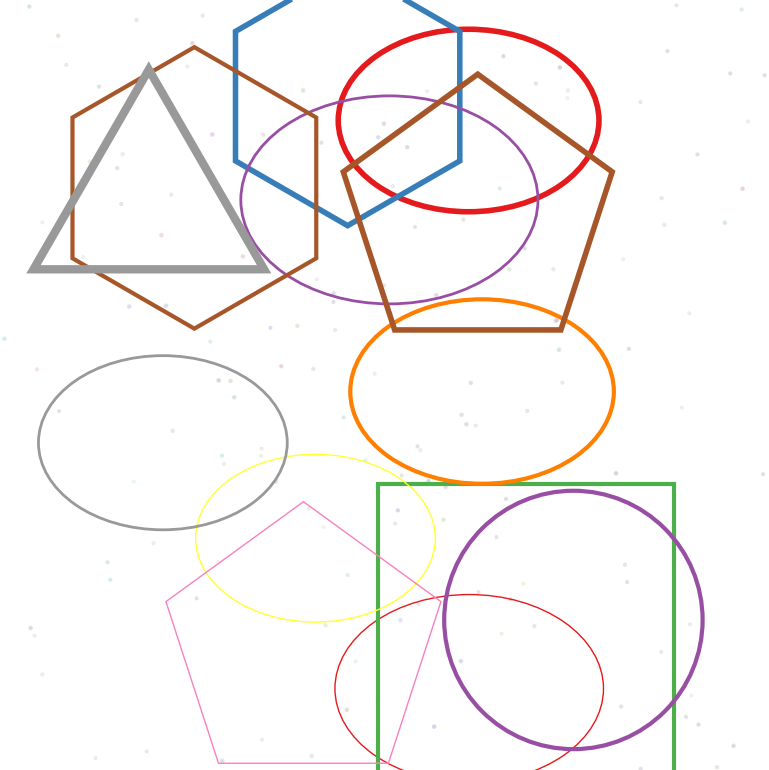[{"shape": "oval", "thickness": 2, "radius": 0.85, "center": [0.609, 0.844]}, {"shape": "oval", "thickness": 0.5, "radius": 0.87, "center": [0.609, 0.106]}, {"shape": "hexagon", "thickness": 2, "radius": 0.84, "center": [0.451, 0.875]}, {"shape": "square", "thickness": 1.5, "radius": 0.96, "center": [0.683, 0.179]}, {"shape": "oval", "thickness": 1, "radius": 0.96, "center": [0.506, 0.74]}, {"shape": "circle", "thickness": 1.5, "radius": 0.84, "center": [0.745, 0.195]}, {"shape": "oval", "thickness": 1.5, "radius": 0.86, "center": [0.626, 0.491]}, {"shape": "oval", "thickness": 0.5, "radius": 0.78, "center": [0.41, 0.301]}, {"shape": "pentagon", "thickness": 2, "radius": 0.92, "center": [0.62, 0.72]}, {"shape": "hexagon", "thickness": 1.5, "radius": 0.91, "center": [0.252, 0.756]}, {"shape": "pentagon", "thickness": 0.5, "radius": 0.94, "center": [0.394, 0.161]}, {"shape": "triangle", "thickness": 3, "radius": 0.86, "center": [0.193, 0.737]}, {"shape": "oval", "thickness": 1, "radius": 0.81, "center": [0.211, 0.425]}]